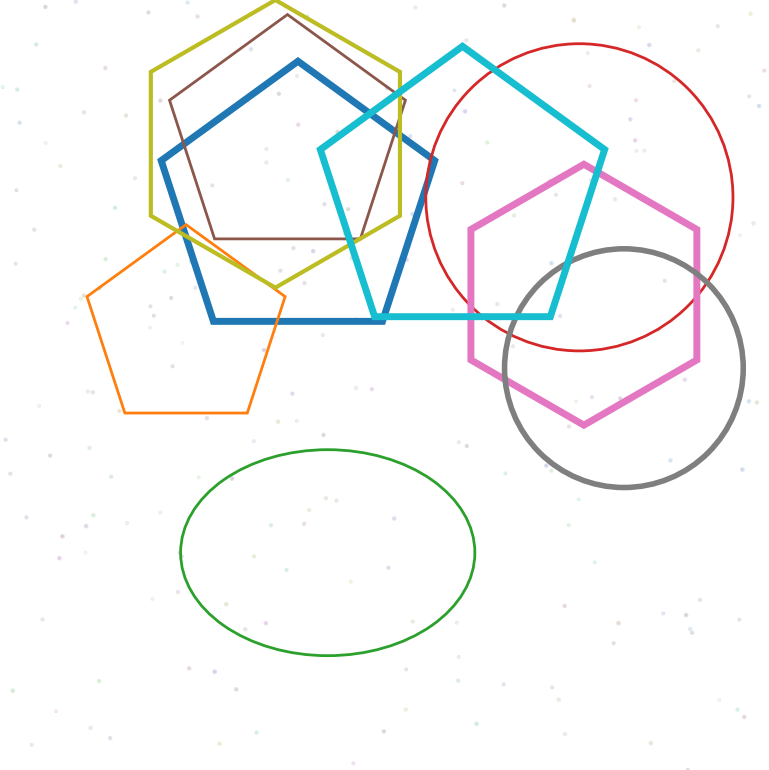[{"shape": "pentagon", "thickness": 2.5, "radius": 0.93, "center": [0.387, 0.734]}, {"shape": "pentagon", "thickness": 1, "radius": 0.68, "center": [0.242, 0.573]}, {"shape": "oval", "thickness": 1, "radius": 0.96, "center": [0.426, 0.282]}, {"shape": "circle", "thickness": 1, "radius": 1.0, "center": [0.752, 0.744]}, {"shape": "pentagon", "thickness": 1, "radius": 0.81, "center": [0.373, 0.82]}, {"shape": "hexagon", "thickness": 2.5, "radius": 0.85, "center": [0.758, 0.617]}, {"shape": "circle", "thickness": 2, "radius": 0.77, "center": [0.81, 0.522]}, {"shape": "hexagon", "thickness": 1.5, "radius": 0.93, "center": [0.358, 0.813]}, {"shape": "pentagon", "thickness": 2.5, "radius": 0.97, "center": [0.601, 0.746]}]